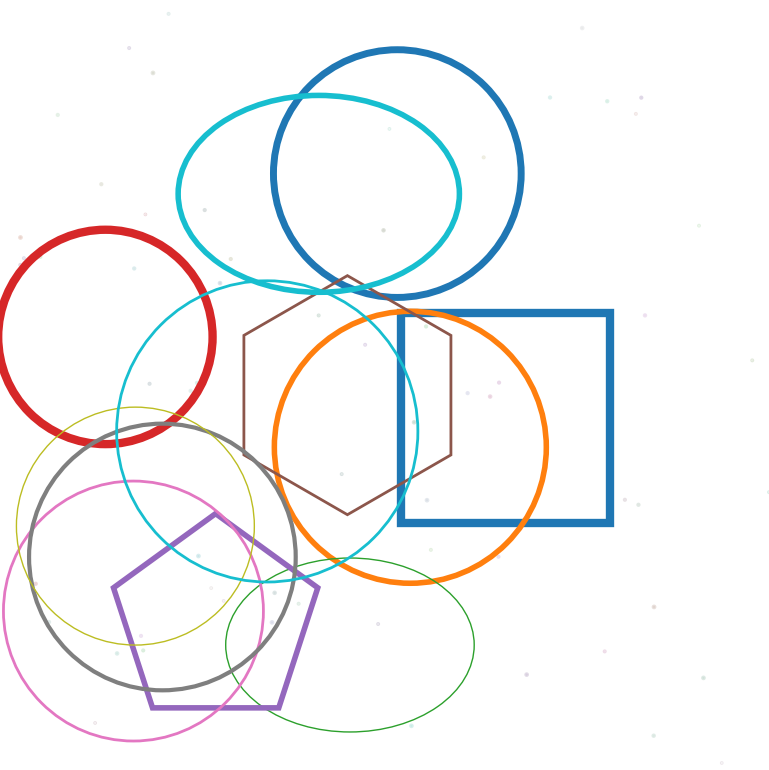[{"shape": "circle", "thickness": 2.5, "radius": 0.8, "center": [0.516, 0.775]}, {"shape": "square", "thickness": 3, "radius": 0.68, "center": [0.657, 0.457]}, {"shape": "circle", "thickness": 2, "radius": 0.88, "center": [0.533, 0.419]}, {"shape": "oval", "thickness": 0.5, "radius": 0.81, "center": [0.454, 0.162]}, {"shape": "circle", "thickness": 3, "radius": 0.7, "center": [0.137, 0.562]}, {"shape": "pentagon", "thickness": 2, "radius": 0.7, "center": [0.28, 0.194]}, {"shape": "hexagon", "thickness": 1, "radius": 0.78, "center": [0.451, 0.487]}, {"shape": "circle", "thickness": 1, "radius": 0.84, "center": [0.173, 0.206]}, {"shape": "circle", "thickness": 1.5, "radius": 0.87, "center": [0.211, 0.277]}, {"shape": "circle", "thickness": 0.5, "radius": 0.77, "center": [0.176, 0.317]}, {"shape": "oval", "thickness": 2, "radius": 0.91, "center": [0.414, 0.748]}, {"shape": "circle", "thickness": 1, "radius": 0.98, "center": [0.347, 0.44]}]